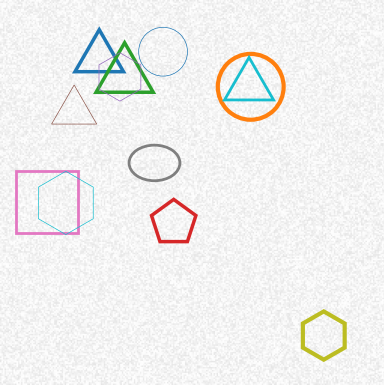[{"shape": "triangle", "thickness": 2.5, "radius": 0.36, "center": [0.258, 0.85]}, {"shape": "circle", "thickness": 0.5, "radius": 0.32, "center": [0.424, 0.866]}, {"shape": "circle", "thickness": 3, "radius": 0.43, "center": [0.651, 0.775]}, {"shape": "triangle", "thickness": 2.5, "radius": 0.43, "center": [0.324, 0.803]}, {"shape": "pentagon", "thickness": 2.5, "radius": 0.3, "center": [0.451, 0.421]}, {"shape": "hexagon", "thickness": 0.5, "radius": 0.31, "center": [0.311, 0.8]}, {"shape": "triangle", "thickness": 0.5, "radius": 0.34, "center": [0.193, 0.712]}, {"shape": "square", "thickness": 2, "radius": 0.4, "center": [0.123, 0.475]}, {"shape": "oval", "thickness": 2, "radius": 0.33, "center": [0.401, 0.577]}, {"shape": "hexagon", "thickness": 3, "radius": 0.31, "center": [0.841, 0.128]}, {"shape": "hexagon", "thickness": 0.5, "radius": 0.41, "center": [0.171, 0.473]}, {"shape": "triangle", "thickness": 2, "radius": 0.37, "center": [0.647, 0.777]}]